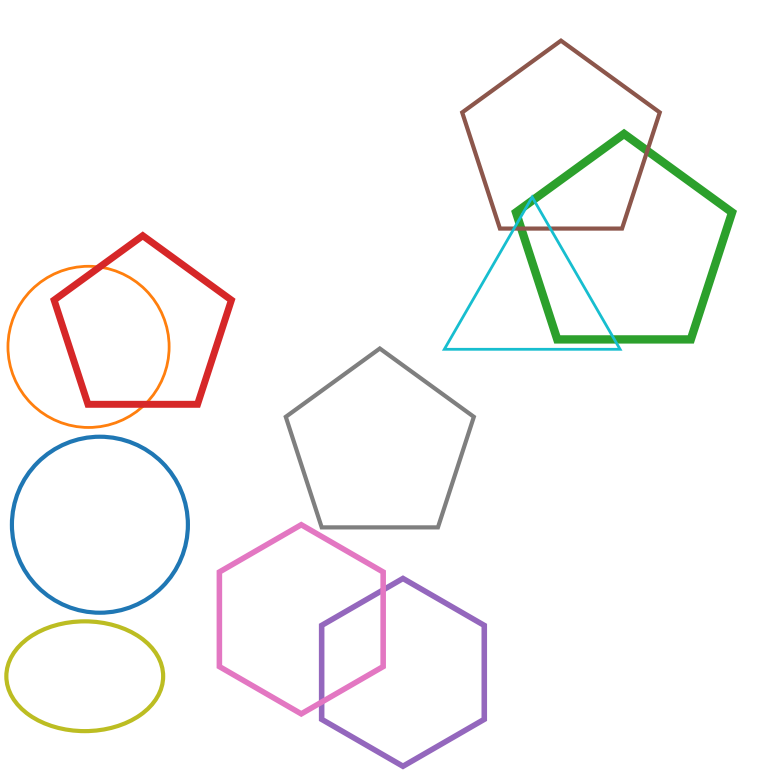[{"shape": "circle", "thickness": 1.5, "radius": 0.57, "center": [0.13, 0.319]}, {"shape": "circle", "thickness": 1, "radius": 0.52, "center": [0.115, 0.55]}, {"shape": "pentagon", "thickness": 3, "radius": 0.74, "center": [0.81, 0.679]}, {"shape": "pentagon", "thickness": 2.5, "radius": 0.61, "center": [0.185, 0.573]}, {"shape": "hexagon", "thickness": 2, "radius": 0.61, "center": [0.523, 0.127]}, {"shape": "pentagon", "thickness": 1.5, "radius": 0.67, "center": [0.729, 0.812]}, {"shape": "hexagon", "thickness": 2, "radius": 0.61, "center": [0.391, 0.196]}, {"shape": "pentagon", "thickness": 1.5, "radius": 0.64, "center": [0.493, 0.419]}, {"shape": "oval", "thickness": 1.5, "radius": 0.51, "center": [0.11, 0.122]}, {"shape": "triangle", "thickness": 1, "radius": 0.66, "center": [0.691, 0.612]}]